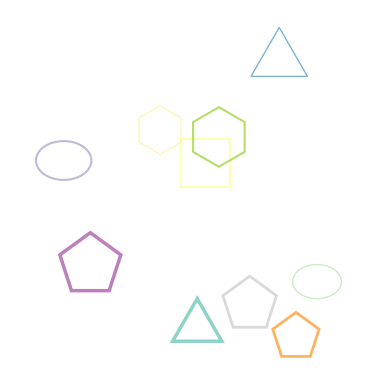[{"shape": "triangle", "thickness": 2.5, "radius": 0.37, "center": [0.512, 0.151]}, {"shape": "square", "thickness": 1.5, "radius": 0.32, "center": [0.534, 0.577]}, {"shape": "oval", "thickness": 1.5, "radius": 0.36, "center": [0.165, 0.583]}, {"shape": "triangle", "thickness": 1, "radius": 0.42, "center": [0.725, 0.844]}, {"shape": "pentagon", "thickness": 2, "radius": 0.32, "center": [0.769, 0.125]}, {"shape": "hexagon", "thickness": 1.5, "radius": 0.39, "center": [0.568, 0.644]}, {"shape": "pentagon", "thickness": 2, "radius": 0.37, "center": [0.649, 0.209]}, {"shape": "pentagon", "thickness": 2.5, "radius": 0.42, "center": [0.235, 0.312]}, {"shape": "oval", "thickness": 1, "radius": 0.32, "center": [0.823, 0.269]}, {"shape": "hexagon", "thickness": 0.5, "radius": 0.32, "center": [0.416, 0.662]}]